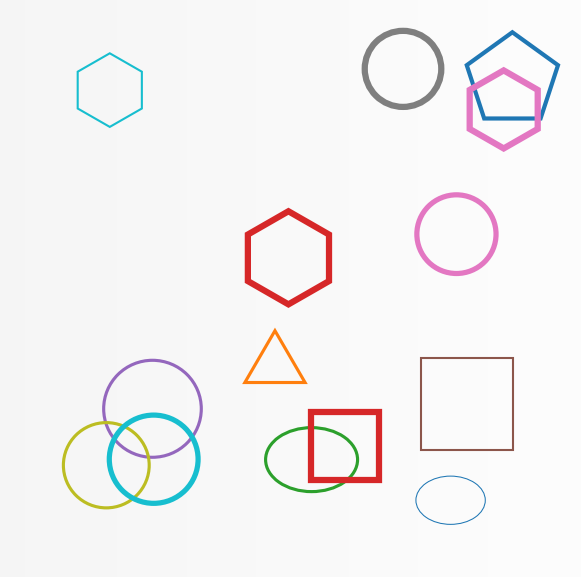[{"shape": "pentagon", "thickness": 2, "radius": 0.41, "center": [0.882, 0.861]}, {"shape": "oval", "thickness": 0.5, "radius": 0.3, "center": [0.775, 0.133]}, {"shape": "triangle", "thickness": 1.5, "radius": 0.3, "center": [0.473, 0.367]}, {"shape": "oval", "thickness": 1.5, "radius": 0.4, "center": [0.536, 0.203]}, {"shape": "square", "thickness": 3, "radius": 0.29, "center": [0.594, 0.226]}, {"shape": "hexagon", "thickness": 3, "radius": 0.4, "center": [0.496, 0.553]}, {"shape": "circle", "thickness": 1.5, "radius": 0.42, "center": [0.262, 0.291]}, {"shape": "square", "thickness": 1, "radius": 0.4, "center": [0.803, 0.3]}, {"shape": "circle", "thickness": 2.5, "radius": 0.34, "center": [0.785, 0.594]}, {"shape": "hexagon", "thickness": 3, "radius": 0.34, "center": [0.867, 0.81]}, {"shape": "circle", "thickness": 3, "radius": 0.33, "center": [0.693, 0.88]}, {"shape": "circle", "thickness": 1.5, "radius": 0.37, "center": [0.183, 0.194]}, {"shape": "hexagon", "thickness": 1, "radius": 0.32, "center": [0.189, 0.843]}, {"shape": "circle", "thickness": 2.5, "radius": 0.38, "center": [0.264, 0.204]}]